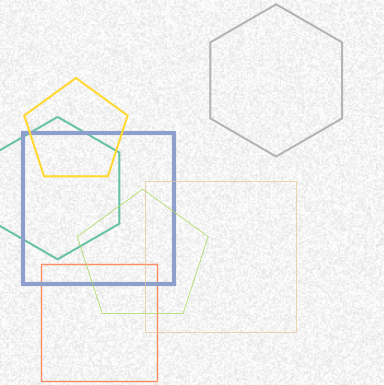[{"shape": "hexagon", "thickness": 1.5, "radius": 0.92, "center": [0.15, 0.511]}, {"shape": "square", "thickness": 1, "radius": 0.76, "center": [0.257, 0.163]}, {"shape": "square", "thickness": 3, "radius": 0.98, "center": [0.256, 0.459]}, {"shape": "pentagon", "thickness": 0.5, "radius": 0.89, "center": [0.371, 0.33]}, {"shape": "pentagon", "thickness": 1.5, "radius": 0.71, "center": [0.197, 0.656]}, {"shape": "square", "thickness": 0.5, "radius": 0.98, "center": [0.573, 0.334]}, {"shape": "hexagon", "thickness": 1.5, "radius": 0.99, "center": [0.717, 0.791]}]